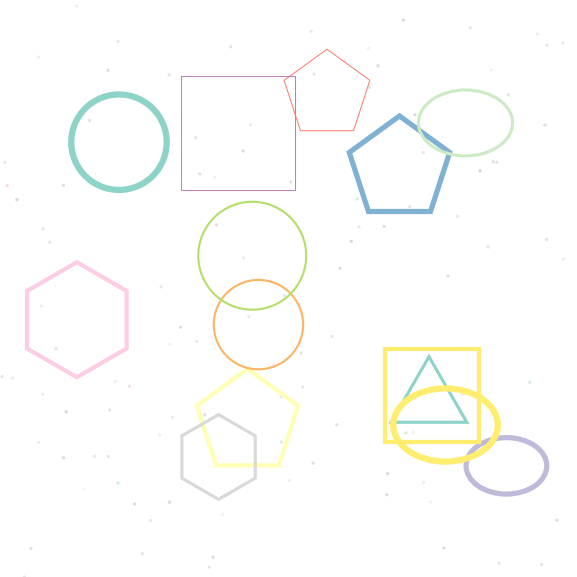[{"shape": "circle", "thickness": 3, "radius": 0.41, "center": [0.206, 0.753]}, {"shape": "triangle", "thickness": 1.5, "radius": 0.38, "center": [0.743, 0.306]}, {"shape": "pentagon", "thickness": 2, "radius": 0.46, "center": [0.429, 0.268]}, {"shape": "oval", "thickness": 2.5, "radius": 0.35, "center": [0.877, 0.193]}, {"shape": "pentagon", "thickness": 0.5, "radius": 0.39, "center": [0.566, 0.836]}, {"shape": "pentagon", "thickness": 2.5, "radius": 0.46, "center": [0.692, 0.707]}, {"shape": "circle", "thickness": 1, "radius": 0.39, "center": [0.448, 0.437]}, {"shape": "circle", "thickness": 1, "radius": 0.47, "center": [0.437, 0.556]}, {"shape": "hexagon", "thickness": 2, "radius": 0.5, "center": [0.133, 0.445]}, {"shape": "hexagon", "thickness": 1.5, "radius": 0.37, "center": [0.378, 0.208]}, {"shape": "square", "thickness": 0.5, "radius": 0.49, "center": [0.413, 0.769]}, {"shape": "oval", "thickness": 1.5, "radius": 0.41, "center": [0.806, 0.786]}, {"shape": "oval", "thickness": 3, "radius": 0.45, "center": [0.772, 0.263]}, {"shape": "square", "thickness": 2, "radius": 0.4, "center": [0.748, 0.314]}]